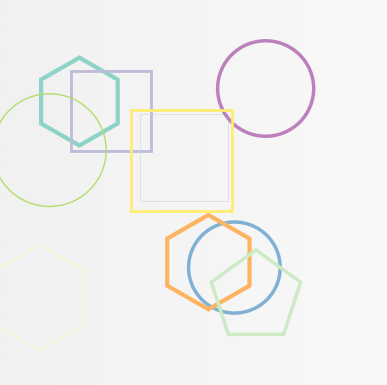[{"shape": "hexagon", "thickness": 3, "radius": 0.57, "center": [0.205, 0.736]}, {"shape": "hexagon", "thickness": 0.5, "radius": 0.69, "center": [0.102, 0.227]}, {"shape": "square", "thickness": 2, "radius": 0.52, "center": [0.287, 0.711]}, {"shape": "circle", "thickness": 2.5, "radius": 0.59, "center": [0.605, 0.305]}, {"shape": "hexagon", "thickness": 3, "radius": 0.61, "center": [0.538, 0.319]}, {"shape": "circle", "thickness": 1, "radius": 0.73, "center": [0.128, 0.61]}, {"shape": "square", "thickness": 0.5, "radius": 0.56, "center": [0.474, 0.59]}, {"shape": "circle", "thickness": 2.5, "radius": 0.62, "center": [0.686, 0.77]}, {"shape": "pentagon", "thickness": 2.5, "radius": 0.61, "center": [0.661, 0.23]}, {"shape": "square", "thickness": 2, "radius": 0.65, "center": [0.468, 0.583]}]